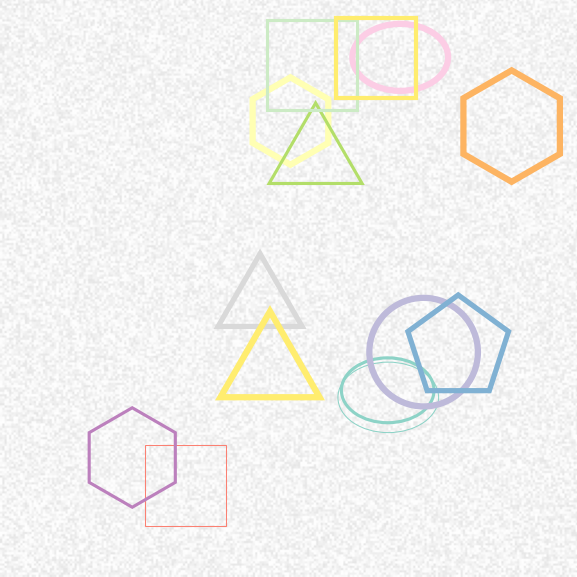[{"shape": "oval", "thickness": 1.5, "radius": 0.4, "center": [0.671, 0.323]}, {"shape": "oval", "thickness": 0.5, "radius": 0.44, "center": [0.672, 0.311]}, {"shape": "hexagon", "thickness": 3, "radius": 0.38, "center": [0.503, 0.79]}, {"shape": "circle", "thickness": 3, "radius": 0.47, "center": [0.734, 0.389]}, {"shape": "square", "thickness": 0.5, "radius": 0.35, "center": [0.321, 0.158]}, {"shape": "pentagon", "thickness": 2.5, "radius": 0.46, "center": [0.793, 0.397]}, {"shape": "hexagon", "thickness": 3, "radius": 0.48, "center": [0.886, 0.781]}, {"shape": "triangle", "thickness": 1.5, "radius": 0.46, "center": [0.547, 0.728]}, {"shape": "oval", "thickness": 3, "radius": 0.41, "center": [0.693, 0.9]}, {"shape": "triangle", "thickness": 2.5, "radius": 0.42, "center": [0.45, 0.476]}, {"shape": "hexagon", "thickness": 1.5, "radius": 0.43, "center": [0.229, 0.207]}, {"shape": "square", "thickness": 1.5, "radius": 0.39, "center": [0.541, 0.886]}, {"shape": "square", "thickness": 2, "radius": 0.34, "center": [0.651, 0.899]}, {"shape": "triangle", "thickness": 3, "radius": 0.5, "center": [0.468, 0.361]}]